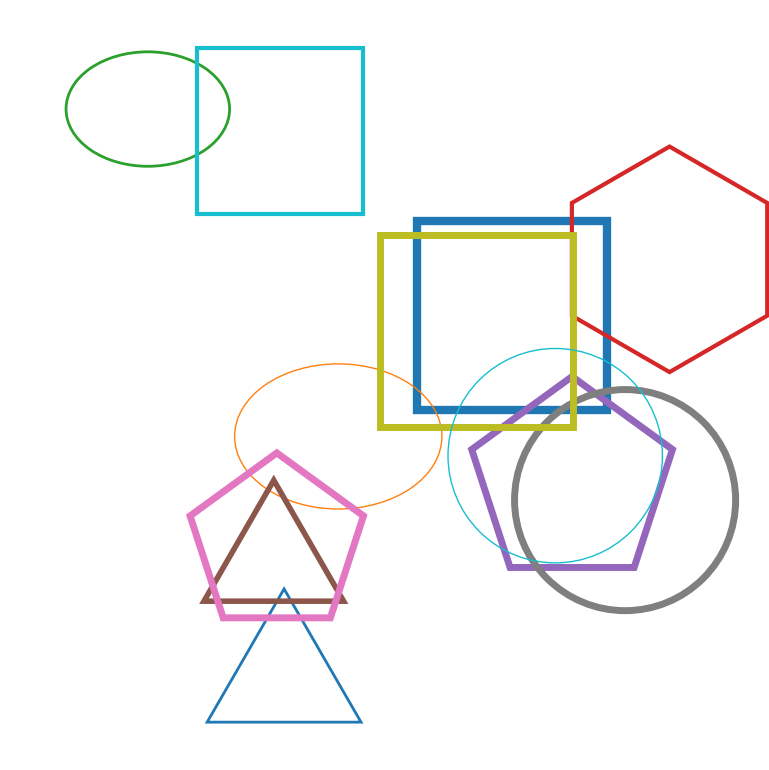[{"shape": "triangle", "thickness": 1, "radius": 0.58, "center": [0.369, 0.12]}, {"shape": "square", "thickness": 3, "radius": 0.62, "center": [0.665, 0.59]}, {"shape": "oval", "thickness": 0.5, "radius": 0.67, "center": [0.439, 0.433]}, {"shape": "oval", "thickness": 1, "radius": 0.53, "center": [0.192, 0.858]}, {"shape": "hexagon", "thickness": 1.5, "radius": 0.73, "center": [0.87, 0.663]}, {"shape": "pentagon", "thickness": 2.5, "radius": 0.69, "center": [0.743, 0.374]}, {"shape": "triangle", "thickness": 2, "radius": 0.52, "center": [0.356, 0.272]}, {"shape": "pentagon", "thickness": 2.5, "radius": 0.59, "center": [0.359, 0.293]}, {"shape": "circle", "thickness": 2.5, "radius": 0.72, "center": [0.812, 0.35]}, {"shape": "square", "thickness": 2.5, "radius": 0.63, "center": [0.619, 0.57]}, {"shape": "square", "thickness": 1.5, "radius": 0.54, "center": [0.364, 0.83]}, {"shape": "circle", "thickness": 0.5, "radius": 0.7, "center": [0.721, 0.408]}]